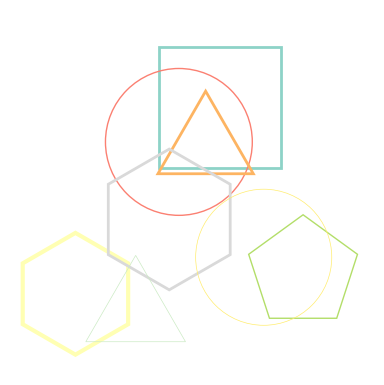[{"shape": "square", "thickness": 2, "radius": 0.79, "center": [0.572, 0.721]}, {"shape": "hexagon", "thickness": 3, "radius": 0.79, "center": [0.196, 0.237]}, {"shape": "circle", "thickness": 1, "radius": 0.95, "center": [0.465, 0.631]}, {"shape": "triangle", "thickness": 2, "radius": 0.71, "center": [0.534, 0.62]}, {"shape": "pentagon", "thickness": 1, "radius": 0.74, "center": [0.787, 0.294]}, {"shape": "hexagon", "thickness": 2, "radius": 0.91, "center": [0.44, 0.43]}, {"shape": "triangle", "thickness": 0.5, "radius": 0.75, "center": [0.352, 0.187]}, {"shape": "circle", "thickness": 0.5, "radius": 0.88, "center": [0.685, 0.332]}]